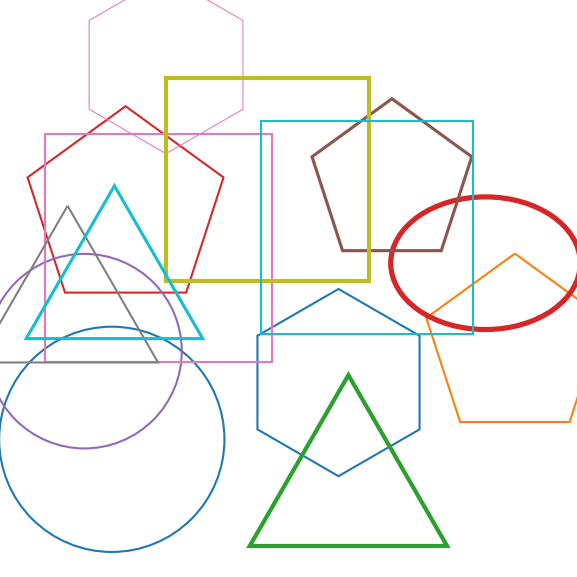[{"shape": "circle", "thickness": 1, "radius": 0.98, "center": [0.194, 0.238]}, {"shape": "hexagon", "thickness": 1, "radius": 0.81, "center": [0.586, 0.337]}, {"shape": "pentagon", "thickness": 1, "radius": 0.81, "center": [0.892, 0.399]}, {"shape": "triangle", "thickness": 2, "radius": 0.99, "center": [0.603, 0.152]}, {"shape": "pentagon", "thickness": 1, "radius": 0.89, "center": [0.217, 0.637]}, {"shape": "oval", "thickness": 2.5, "radius": 0.82, "center": [0.841, 0.543]}, {"shape": "circle", "thickness": 1, "radius": 0.84, "center": [0.146, 0.391]}, {"shape": "pentagon", "thickness": 1.5, "radius": 0.73, "center": [0.679, 0.683]}, {"shape": "hexagon", "thickness": 0.5, "radius": 0.77, "center": [0.288, 0.887]}, {"shape": "square", "thickness": 1, "radius": 0.99, "center": [0.275, 0.569]}, {"shape": "triangle", "thickness": 1, "radius": 0.9, "center": [0.117, 0.462]}, {"shape": "square", "thickness": 2, "radius": 0.88, "center": [0.463, 0.689]}, {"shape": "square", "thickness": 1, "radius": 0.92, "center": [0.635, 0.606]}, {"shape": "triangle", "thickness": 1.5, "radius": 0.88, "center": [0.198, 0.501]}]